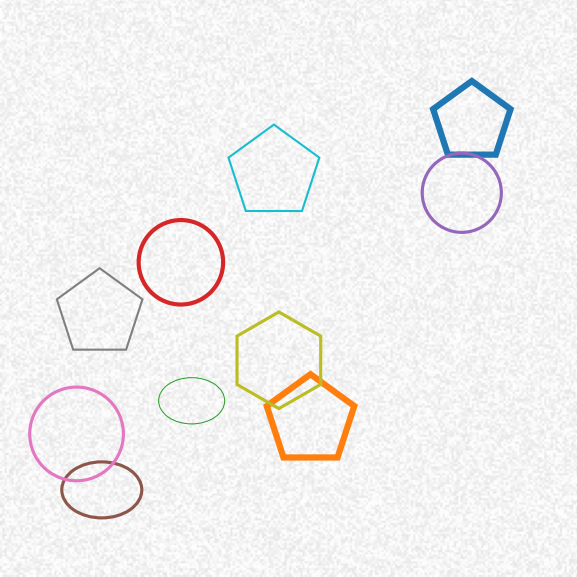[{"shape": "pentagon", "thickness": 3, "radius": 0.35, "center": [0.817, 0.788]}, {"shape": "pentagon", "thickness": 3, "radius": 0.4, "center": [0.538, 0.271]}, {"shape": "oval", "thickness": 0.5, "radius": 0.29, "center": [0.332, 0.305]}, {"shape": "circle", "thickness": 2, "radius": 0.37, "center": [0.313, 0.545]}, {"shape": "circle", "thickness": 1.5, "radius": 0.34, "center": [0.8, 0.665]}, {"shape": "oval", "thickness": 1.5, "radius": 0.35, "center": [0.176, 0.151]}, {"shape": "circle", "thickness": 1.5, "radius": 0.41, "center": [0.133, 0.248]}, {"shape": "pentagon", "thickness": 1, "radius": 0.39, "center": [0.173, 0.457]}, {"shape": "hexagon", "thickness": 1.5, "radius": 0.42, "center": [0.483, 0.375]}, {"shape": "pentagon", "thickness": 1, "radius": 0.41, "center": [0.474, 0.701]}]